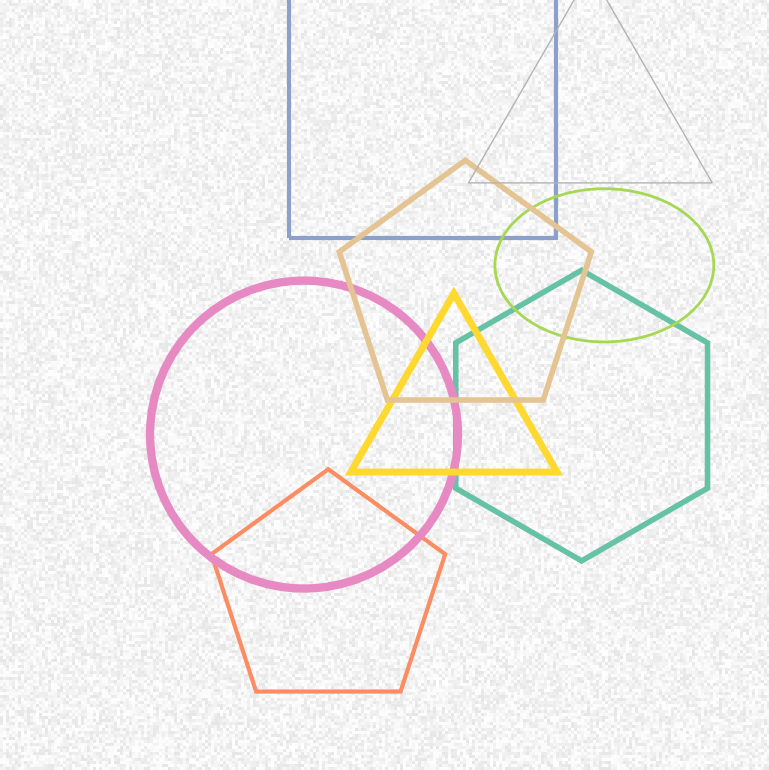[{"shape": "hexagon", "thickness": 2, "radius": 0.94, "center": [0.755, 0.46]}, {"shape": "pentagon", "thickness": 1.5, "radius": 0.8, "center": [0.426, 0.231]}, {"shape": "square", "thickness": 1.5, "radius": 0.87, "center": [0.549, 0.865]}, {"shape": "circle", "thickness": 3, "radius": 1.0, "center": [0.395, 0.436]}, {"shape": "oval", "thickness": 1, "radius": 0.71, "center": [0.785, 0.655]}, {"shape": "triangle", "thickness": 2.5, "radius": 0.77, "center": [0.589, 0.464]}, {"shape": "pentagon", "thickness": 2, "radius": 0.86, "center": [0.604, 0.62]}, {"shape": "triangle", "thickness": 0.5, "radius": 0.91, "center": [0.767, 0.854]}]